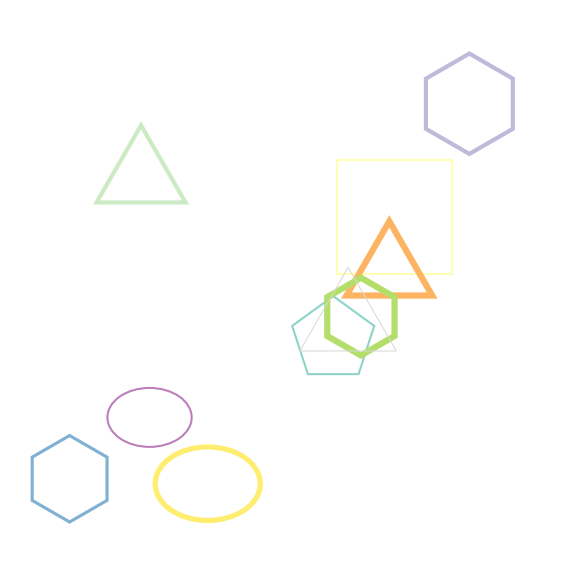[{"shape": "pentagon", "thickness": 1, "radius": 0.37, "center": [0.577, 0.412]}, {"shape": "square", "thickness": 1, "radius": 0.49, "center": [0.683, 0.623]}, {"shape": "hexagon", "thickness": 2, "radius": 0.43, "center": [0.813, 0.82]}, {"shape": "hexagon", "thickness": 1.5, "radius": 0.37, "center": [0.121, 0.17]}, {"shape": "triangle", "thickness": 3, "radius": 0.43, "center": [0.674, 0.53]}, {"shape": "hexagon", "thickness": 3, "radius": 0.34, "center": [0.625, 0.451]}, {"shape": "triangle", "thickness": 0.5, "radius": 0.48, "center": [0.603, 0.44]}, {"shape": "oval", "thickness": 1, "radius": 0.36, "center": [0.259, 0.276]}, {"shape": "triangle", "thickness": 2, "radius": 0.44, "center": [0.244, 0.693]}, {"shape": "oval", "thickness": 2.5, "radius": 0.45, "center": [0.36, 0.162]}]